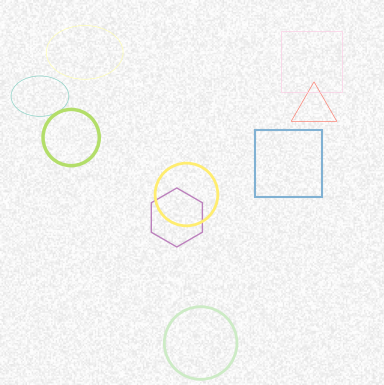[{"shape": "oval", "thickness": 0.5, "radius": 0.38, "center": [0.104, 0.75]}, {"shape": "oval", "thickness": 0.5, "radius": 0.5, "center": [0.22, 0.864]}, {"shape": "triangle", "thickness": 0.5, "radius": 0.34, "center": [0.816, 0.719]}, {"shape": "square", "thickness": 1.5, "radius": 0.44, "center": [0.749, 0.574]}, {"shape": "circle", "thickness": 2.5, "radius": 0.37, "center": [0.185, 0.643]}, {"shape": "square", "thickness": 0.5, "radius": 0.39, "center": [0.81, 0.84]}, {"shape": "hexagon", "thickness": 1, "radius": 0.38, "center": [0.459, 0.435]}, {"shape": "circle", "thickness": 2, "radius": 0.47, "center": [0.521, 0.109]}, {"shape": "circle", "thickness": 2, "radius": 0.41, "center": [0.484, 0.495]}]